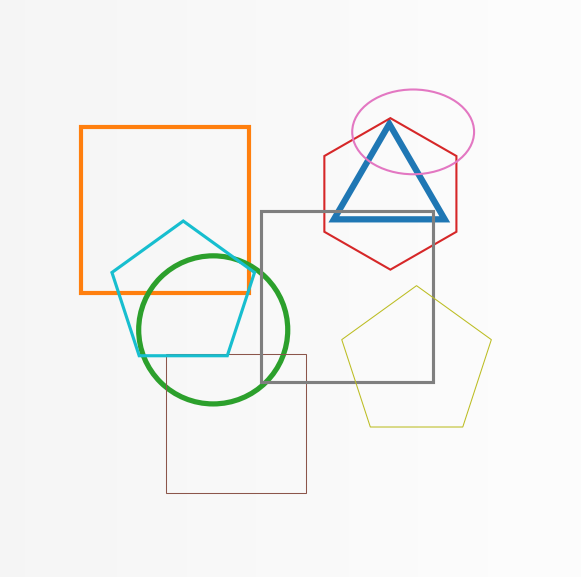[{"shape": "triangle", "thickness": 3, "radius": 0.55, "center": [0.67, 0.674]}, {"shape": "square", "thickness": 2, "radius": 0.72, "center": [0.284, 0.636]}, {"shape": "circle", "thickness": 2.5, "radius": 0.64, "center": [0.367, 0.428]}, {"shape": "hexagon", "thickness": 1, "radius": 0.66, "center": [0.672, 0.663]}, {"shape": "square", "thickness": 0.5, "radius": 0.6, "center": [0.407, 0.266]}, {"shape": "oval", "thickness": 1, "radius": 0.52, "center": [0.711, 0.771]}, {"shape": "square", "thickness": 1.5, "radius": 0.74, "center": [0.597, 0.486]}, {"shape": "pentagon", "thickness": 0.5, "radius": 0.68, "center": [0.717, 0.369]}, {"shape": "pentagon", "thickness": 1.5, "radius": 0.64, "center": [0.315, 0.487]}]